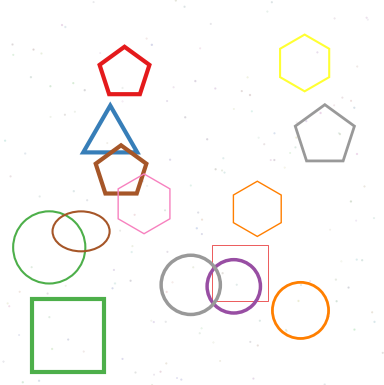[{"shape": "pentagon", "thickness": 3, "radius": 0.34, "center": [0.323, 0.81]}, {"shape": "square", "thickness": 0.5, "radius": 0.36, "center": [0.624, 0.29]}, {"shape": "triangle", "thickness": 3, "radius": 0.41, "center": [0.286, 0.645]}, {"shape": "square", "thickness": 3, "radius": 0.47, "center": [0.177, 0.128]}, {"shape": "circle", "thickness": 1.5, "radius": 0.47, "center": [0.128, 0.357]}, {"shape": "circle", "thickness": 2.5, "radius": 0.35, "center": [0.607, 0.256]}, {"shape": "hexagon", "thickness": 1, "radius": 0.36, "center": [0.668, 0.458]}, {"shape": "circle", "thickness": 2, "radius": 0.36, "center": [0.781, 0.194]}, {"shape": "hexagon", "thickness": 1.5, "radius": 0.37, "center": [0.791, 0.836]}, {"shape": "oval", "thickness": 1.5, "radius": 0.37, "center": [0.211, 0.399]}, {"shape": "pentagon", "thickness": 3, "radius": 0.35, "center": [0.314, 0.553]}, {"shape": "hexagon", "thickness": 1, "radius": 0.39, "center": [0.374, 0.471]}, {"shape": "pentagon", "thickness": 2, "radius": 0.4, "center": [0.844, 0.647]}, {"shape": "circle", "thickness": 2.5, "radius": 0.38, "center": [0.495, 0.26]}]